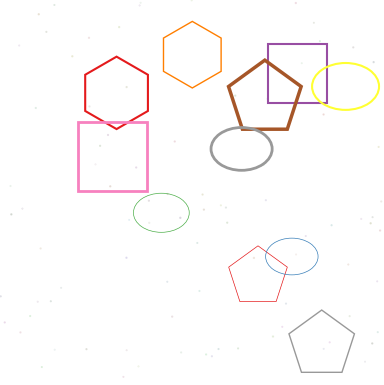[{"shape": "pentagon", "thickness": 0.5, "radius": 0.4, "center": [0.67, 0.281]}, {"shape": "hexagon", "thickness": 1.5, "radius": 0.47, "center": [0.303, 0.759]}, {"shape": "oval", "thickness": 0.5, "radius": 0.34, "center": [0.758, 0.334]}, {"shape": "oval", "thickness": 0.5, "radius": 0.36, "center": [0.419, 0.447]}, {"shape": "square", "thickness": 1.5, "radius": 0.38, "center": [0.773, 0.809]}, {"shape": "hexagon", "thickness": 1, "radius": 0.43, "center": [0.499, 0.858]}, {"shape": "oval", "thickness": 1.5, "radius": 0.43, "center": [0.898, 0.775]}, {"shape": "pentagon", "thickness": 2.5, "radius": 0.5, "center": [0.688, 0.745]}, {"shape": "square", "thickness": 2, "radius": 0.45, "center": [0.293, 0.595]}, {"shape": "pentagon", "thickness": 1, "radius": 0.45, "center": [0.836, 0.105]}, {"shape": "oval", "thickness": 2, "radius": 0.4, "center": [0.628, 0.613]}]